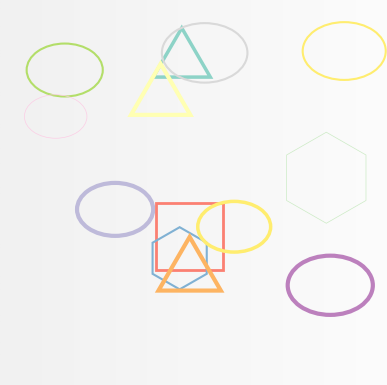[{"shape": "triangle", "thickness": 2.5, "radius": 0.43, "center": [0.469, 0.842]}, {"shape": "triangle", "thickness": 3, "radius": 0.44, "center": [0.415, 0.746]}, {"shape": "oval", "thickness": 3, "radius": 0.49, "center": [0.297, 0.456]}, {"shape": "square", "thickness": 2, "radius": 0.43, "center": [0.488, 0.386]}, {"shape": "hexagon", "thickness": 1.5, "radius": 0.4, "center": [0.464, 0.329]}, {"shape": "triangle", "thickness": 3, "radius": 0.46, "center": [0.489, 0.292]}, {"shape": "oval", "thickness": 1.5, "radius": 0.49, "center": [0.167, 0.818]}, {"shape": "oval", "thickness": 0.5, "radius": 0.4, "center": [0.144, 0.697]}, {"shape": "oval", "thickness": 1.5, "radius": 0.55, "center": [0.528, 0.863]}, {"shape": "oval", "thickness": 3, "radius": 0.55, "center": [0.852, 0.259]}, {"shape": "hexagon", "thickness": 0.5, "radius": 0.59, "center": [0.842, 0.538]}, {"shape": "oval", "thickness": 2.5, "radius": 0.47, "center": [0.604, 0.411]}, {"shape": "oval", "thickness": 1.5, "radius": 0.54, "center": [0.888, 0.867]}]